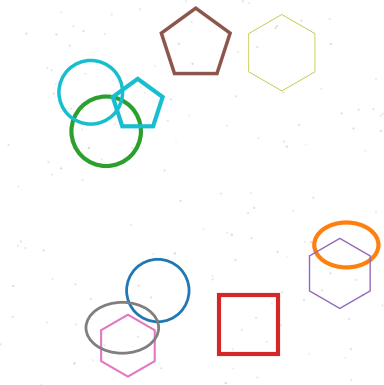[{"shape": "circle", "thickness": 2, "radius": 0.41, "center": [0.41, 0.245]}, {"shape": "oval", "thickness": 3, "radius": 0.42, "center": [0.9, 0.364]}, {"shape": "circle", "thickness": 3, "radius": 0.45, "center": [0.276, 0.659]}, {"shape": "square", "thickness": 3, "radius": 0.39, "center": [0.646, 0.156]}, {"shape": "hexagon", "thickness": 1, "radius": 0.45, "center": [0.883, 0.29]}, {"shape": "pentagon", "thickness": 2.5, "radius": 0.47, "center": [0.508, 0.885]}, {"shape": "hexagon", "thickness": 1.5, "radius": 0.4, "center": [0.332, 0.102]}, {"shape": "oval", "thickness": 2, "radius": 0.47, "center": [0.318, 0.149]}, {"shape": "hexagon", "thickness": 0.5, "radius": 0.5, "center": [0.732, 0.863]}, {"shape": "circle", "thickness": 2.5, "radius": 0.41, "center": [0.236, 0.76]}, {"shape": "pentagon", "thickness": 3, "radius": 0.34, "center": [0.358, 0.727]}]